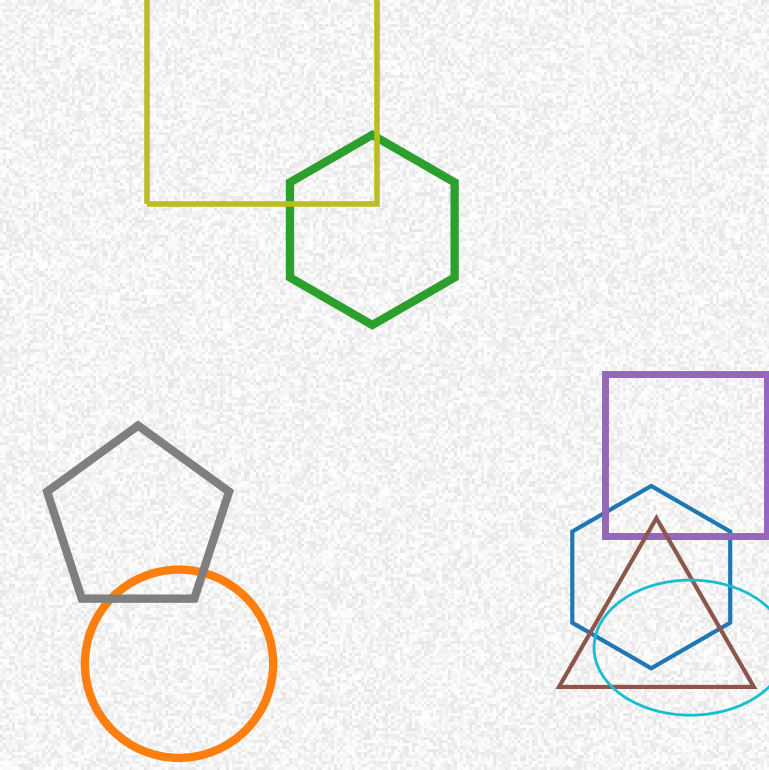[{"shape": "hexagon", "thickness": 1.5, "radius": 0.59, "center": [0.846, 0.25]}, {"shape": "circle", "thickness": 3, "radius": 0.61, "center": [0.232, 0.138]}, {"shape": "hexagon", "thickness": 3, "radius": 0.62, "center": [0.483, 0.701]}, {"shape": "square", "thickness": 2.5, "radius": 0.53, "center": [0.891, 0.409]}, {"shape": "triangle", "thickness": 1.5, "radius": 0.73, "center": [0.852, 0.181]}, {"shape": "pentagon", "thickness": 3, "radius": 0.62, "center": [0.179, 0.323]}, {"shape": "square", "thickness": 2, "radius": 0.75, "center": [0.34, 0.886]}, {"shape": "oval", "thickness": 1, "radius": 0.63, "center": [0.897, 0.159]}]